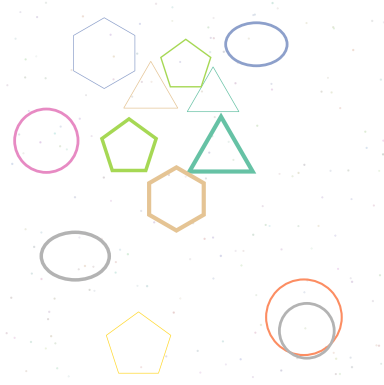[{"shape": "triangle", "thickness": 0.5, "radius": 0.39, "center": [0.553, 0.749]}, {"shape": "triangle", "thickness": 3, "radius": 0.47, "center": [0.574, 0.602]}, {"shape": "circle", "thickness": 1.5, "radius": 0.49, "center": [0.789, 0.176]}, {"shape": "hexagon", "thickness": 0.5, "radius": 0.46, "center": [0.271, 0.862]}, {"shape": "oval", "thickness": 2, "radius": 0.4, "center": [0.666, 0.885]}, {"shape": "circle", "thickness": 2, "radius": 0.41, "center": [0.12, 0.634]}, {"shape": "pentagon", "thickness": 1, "radius": 0.34, "center": [0.483, 0.83]}, {"shape": "pentagon", "thickness": 2.5, "radius": 0.37, "center": [0.335, 0.617]}, {"shape": "pentagon", "thickness": 0.5, "radius": 0.44, "center": [0.36, 0.102]}, {"shape": "hexagon", "thickness": 3, "radius": 0.41, "center": [0.458, 0.483]}, {"shape": "triangle", "thickness": 0.5, "radius": 0.41, "center": [0.392, 0.76]}, {"shape": "circle", "thickness": 2, "radius": 0.36, "center": [0.797, 0.141]}, {"shape": "oval", "thickness": 2.5, "radius": 0.44, "center": [0.196, 0.335]}]